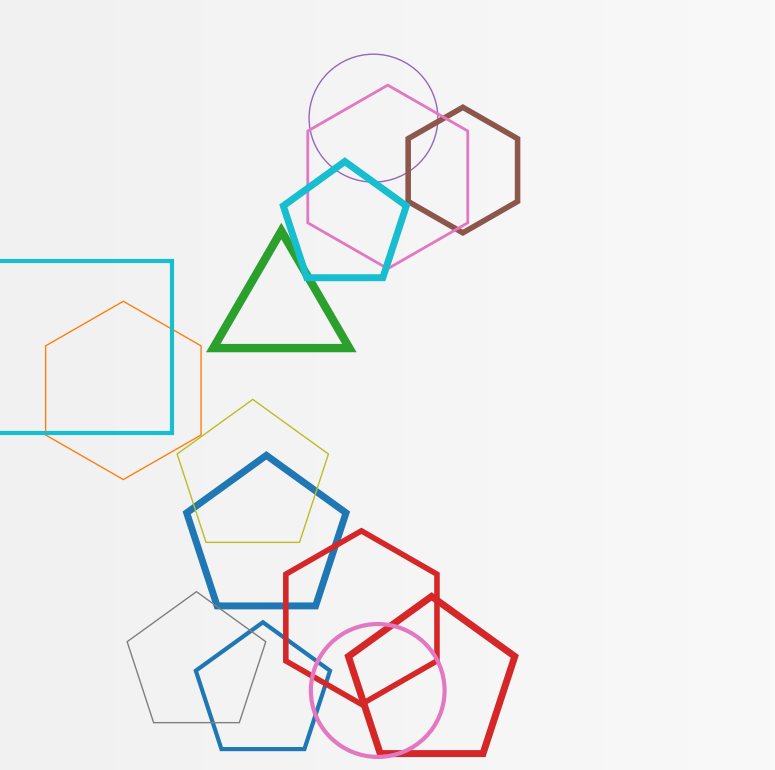[{"shape": "pentagon", "thickness": 1.5, "radius": 0.46, "center": [0.339, 0.101]}, {"shape": "pentagon", "thickness": 2.5, "radius": 0.54, "center": [0.344, 0.301]}, {"shape": "hexagon", "thickness": 0.5, "radius": 0.58, "center": [0.159, 0.493]}, {"shape": "triangle", "thickness": 3, "radius": 0.51, "center": [0.363, 0.599]}, {"shape": "pentagon", "thickness": 2.5, "radius": 0.56, "center": [0.557, 0.113]}, {"shape": "hexagon", "thickness": 2, "radius": 0.56, "center": [0.466, 0.198]}, {"shape": "circle", "thickness": 0.5, "radius": 0.42, "center": [0.482, 0.847]}, {"shape": "hexagon", "thickness": 2, "radius": 0.41, "center": [0.597, 0.779]}, {"shape": "circle", "thickness": 1.5, "radius": 0.43, "center": [0.487, 0.103]}, {"shape": "hexagon", "thickness": 1, "radius": 0.6, "center": [0.5, 0.77]}, {"shape": "pentagon", "thickness": 0.5, "radius": 0.47, "center": [0.253, 0.138]}, {"shape": "pentagon", "thickness": 0.5, "radius": 0.51, "center": [0.326, 0.379]}, {"shape": "pentagon", "thickness": 2.5, "radius": 0.42, "center": [0.445, 0.707]}, {"shape": "square", "thickness": 1.5, "radius": 0.56, "center": [0.11, 0.549]}]